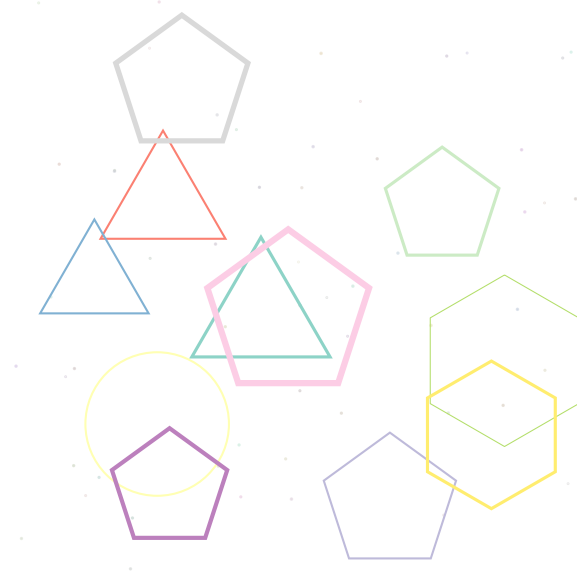[{"shape": "triangle", "thickness": 1.5, "radius": 0.69, "center": [0.452, 0.45]}, {"shape": "circle", "thickness": 1, "radius": 0.62, "center": [0.272, 0.265]}, {"shape": "pentagon", "thickness": 1, "radius": 0.6, "center": [0.675, 0.13]}, {"shape": "triangle", "thickness": 1, "radius": 0.62, "center": [0.282, 0.648]}, {"shape": "triangle", "thickness": 1, "radius": 0.54, "center": [0.163, 0.511]}, {"shape": "hexagon", "thickness": 0.5, "radius": 0.74, "center": [0.874, 0.374]}, {"shape": "pentagon", "thickness": 3, "radius": 0.74, "center": [0.499, 0.455]}, {"shape": "pentagon", "thickness": 2.5, "radius": 0.6, "center": [0.315, 0.853]}, {"shape": "pentagon", "thickness": 2, "radius": 0.52, "center": [0.294, 0.153]}, {"shape": "pentagon", "thickness": 1.5, "radius": 0.52, "center": [0.766, 0.641]}, {"shape": "hexagon", "thickness": 1.5, "radius": 0.64, "center": [0.851, 0.246]}]